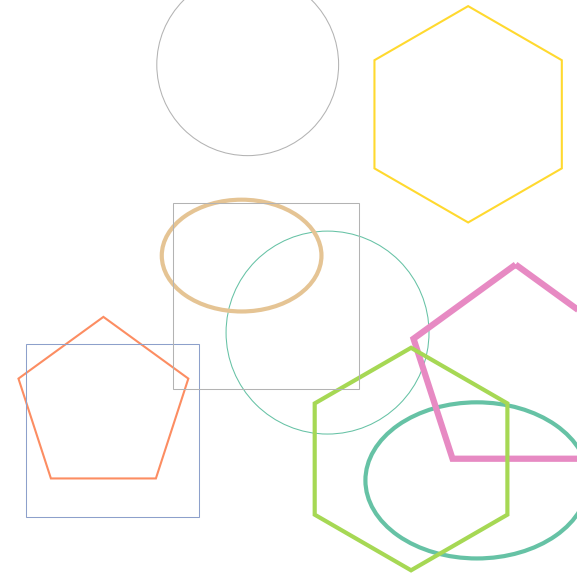[{"shape": "circle", "thickness": 0.5, "radius": 0.88, "center": [0.567, 0.423]}, {"shape": "oval", "thickness": 2, "radius": 0.97, "center": [0.826, 0.167]}, {"shape": "pentagon", "thickness": 1, "radius": 0.77, "center": [0.179, 0.296]}, {"shape": "square", "thickness": 0.5, "radius": 0.75, "center": [0.195, 0.254]}, {"shape": "pentagon", "thickness": 3, "radius": 0.93, "center": [0.893, 0.355]}, {"shape": "hexagon", "thickness": 2, "radius": 0.96, "center": [0.712, 0.204]}, {"shape": "hexagon", "thickness": 1, "radius": 0.94, "center": [0.811, 0.801]}, {"shape": "oval", "thickness": 2, "radius": 0.69, "center": [0.418, 0.557]}, {"shape": "circle", "thickness": 0.5, "radius": 0.79, "center": [0.429, 0.887]}, {"shape": "square", "thickness": 0.5, "radius": 0.8, "center": [0.461, 0.486]}]